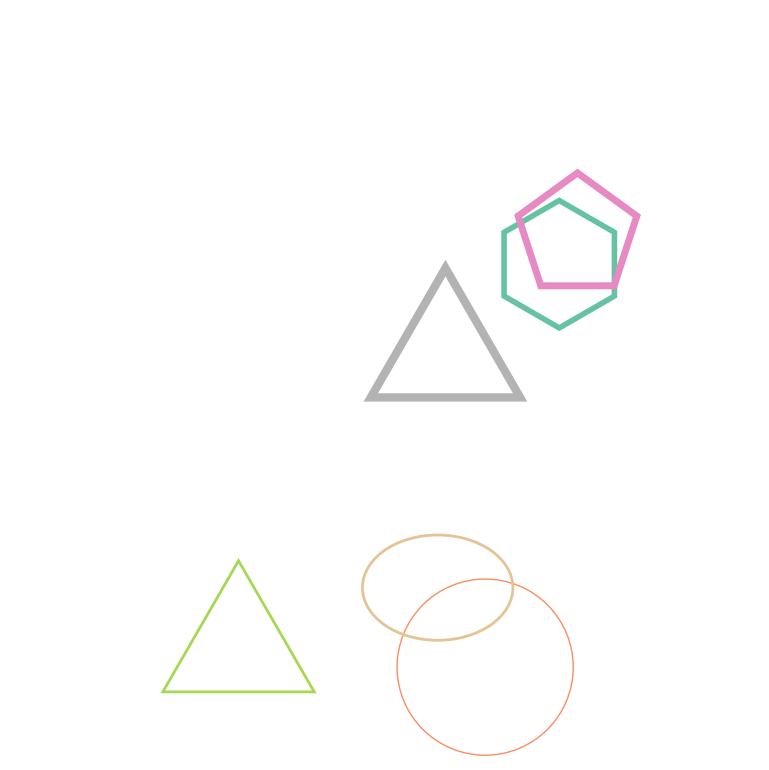[{"shape": "hexagon", "thickness": 2, "radius": 0.41, "center": [0.726, 0.657]}, {"shape": "circle", "thickness": 0.5, "radius": 0.57, "center": [0.63, 0.134]}, {"shape": "pentagon", "thickness": 2.5, "radius": 0.41, "center": [0.75, 0.694]}, {"shape": "triangle", "thickness": 1, "radius": 0.57, "center": [0.31, 0.158]}, {"shape": "oval", "thickness": 1, "radius": 0.49, "center": [0.568, 0.237]}, {"shape": "triangle", "thickness": 3, "radius": 0.56, "center": [0.579, 0.54]}]